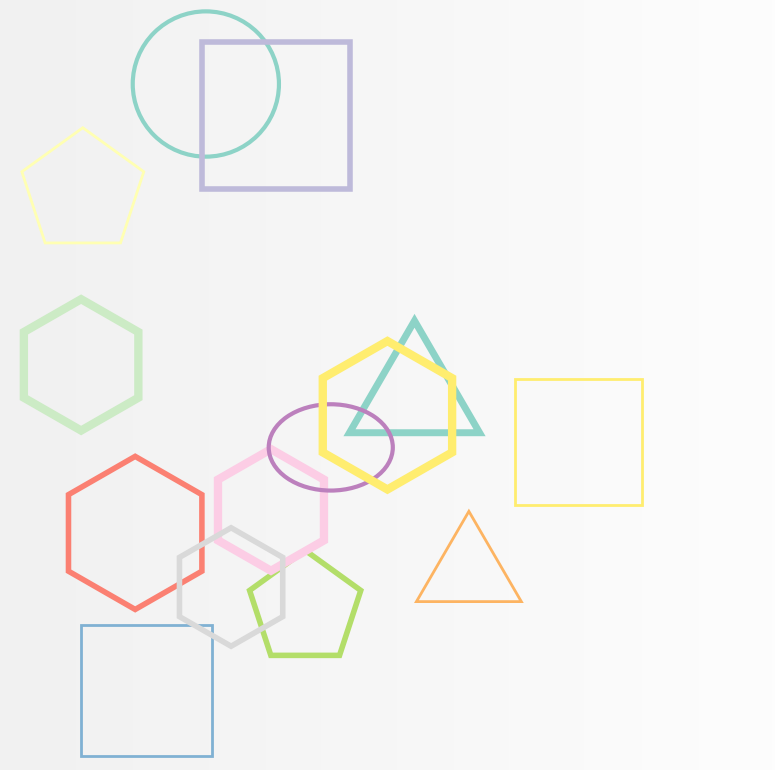[{"shape": "circle", "thickness": 1.5, "radius": 0.47, "center": [0.266, 0.891]}, {"shape": "triangle", "thickness": 2.5, "radius": 0.48, "center": [0.535, 0.486]}, {"shape": "pentagon", "thickness": 1, "radius": 0.41, "center": [0.107, 0.751]}, {"shape": "square", "thickness": 2, "radius": 0.48, "center": [0.357, 0.85]}, {"shape": "hexagon", "thickness": 2, "radius": 0.5, "center": [0.174, 0.308]}, {"shape": "square", "thickness": 1, "radius": 0.42, "center": [0.189, 0.103]}, {"shape": "triangle", "thickness": 1, "radius": 0.39, "center": [0.605, 0.258]}, {"shape": "pentagon", "thickness": 2, "radius": 0.38, "center": [0.394, 0.21]}, {"shape": "hexagon", "thickness": 3, "radius": 0.39, "center": [0.35, 0.338]}, {"shape": "hexagon", "thickness": 2, "radius": 0.38, "center": [0.298, 0.238]}, {"shape": "oval", "thickness": 1.5, "radius": 0.4, "center": [0.427, 0.419]}, {"shape": "hexagon", "thickness": 3, "radius": 0.43, "center": [0.105, 0.526]}, {"shape": "square", "thickness": 1, "radius": 0.41, "center": [0.746, 0.426]}, {"shape": "hexagon", "thickness": 3, "radius": 0.48, "center": [0.5, 0.461]}]